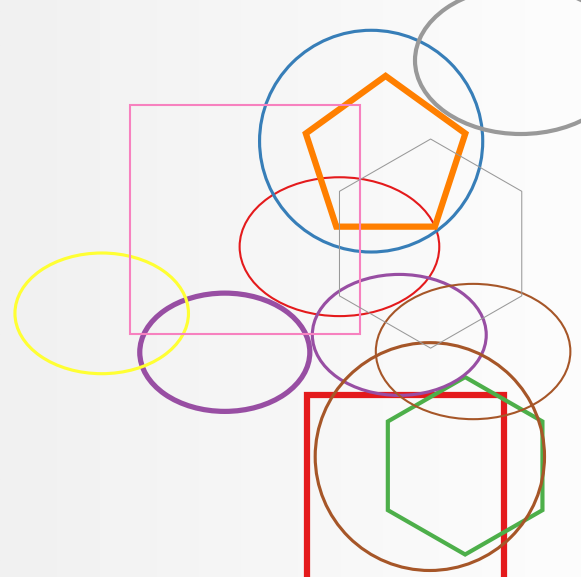[{"shape": "square", "thickness": 3, "radius": 0.84, "center": [0.698, 0.146]}, {"shape": "oval", "thickness": 1, "radius": 0.86, "center": [0.584, 0.572]}, {"shape": "circle", "thickness": 1.5, "radius": 0.96, "center": [0.639, 0.755]}, {"shape": "hexagon", "thickness": 2, "radius": 0.77, "center": [0.8, 0.193]}, {"shape": "oval", "thickness": 2.5, "radius": 0.73, "center": [0.387, 0.389]}, {"shape": "oval", "thickness": 1.5, "radius": 0.75, "center": [0.687, 0.419]}, {"shape": "pentagon", "thickness": 3, "radius": 0.72, "center": [0.663, 0.723]}, {"shape": "oval", "thickness": 1.5, "radius": 0.75, "center": [0.175, 0.457]}, {"shape": "circle", "thickness": 1.5, "radius": 0.99, "center": [0.74, 0.209]}, {"shape": "oval", "thickness": 1, "radius": 0.84, "center": [0.814, 0.39]}, {"shape": "square", "thickness": 1, "radius": 0.99, "center": [0.421, 0.619]}, {"shape": "hexagon", "thickness": 0.5, "radius": 0.91, "center": [0.741, 0.577]}, {"shape": "oval", "thickness": 2, "radius": 0.91, "center": [0.896, 0.895]}]